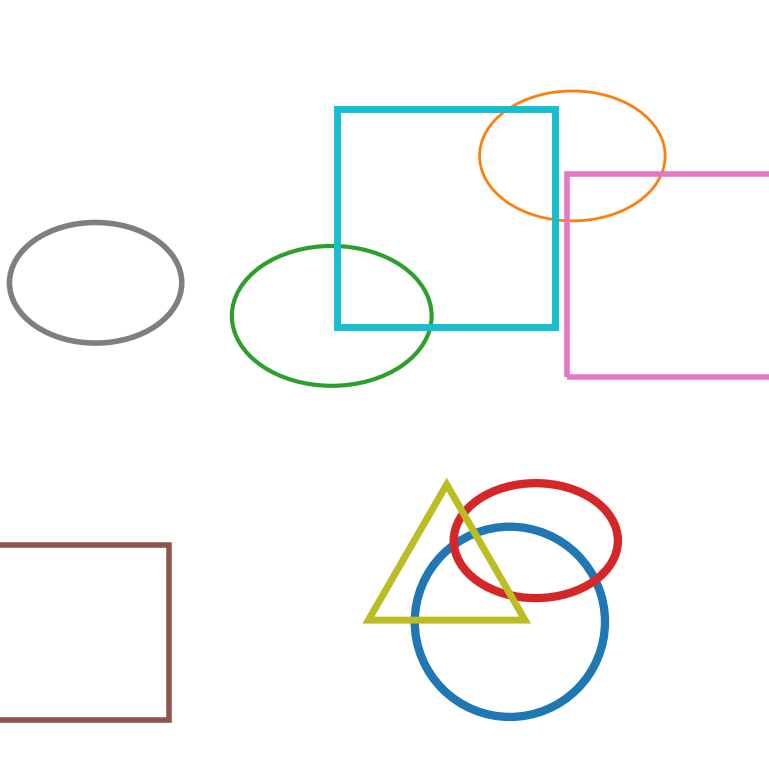[{"shape": "circle", "thickness": 3, "radius": 0.62, "center": [0.662, 0.192]}, {"shape": "oval", "thickness": 1, "radius": 0.6, "center": [0.743, 0.797]}, {"shape": "oval", "thickness": 1.5, "radius": 0.65, "center": [0.431, 0.59]}, {"shape": "oval", "thickness": 3, "radius": 0.53, "center": [0.696, 0.298]}, {"shape": "square", "thickness": 2, "radius": 0.57, "center": [0.106, 0.178]}, {"shape": "square", "thickness": 2, "radius": 0.66, "center": [0.869, 0.643]}, {"shape": "oval", "thickness": 2, "radius": 0.56, "center": [0.124, 0.633]}, {"shape": "triangle", "thickness": 2.5, "radius": 0.59, "center": [0.58, 0.253]}, {"shape": "square", "thickness": 2.5, "radius": 0.71, "center": [0.58, 0.717]}]